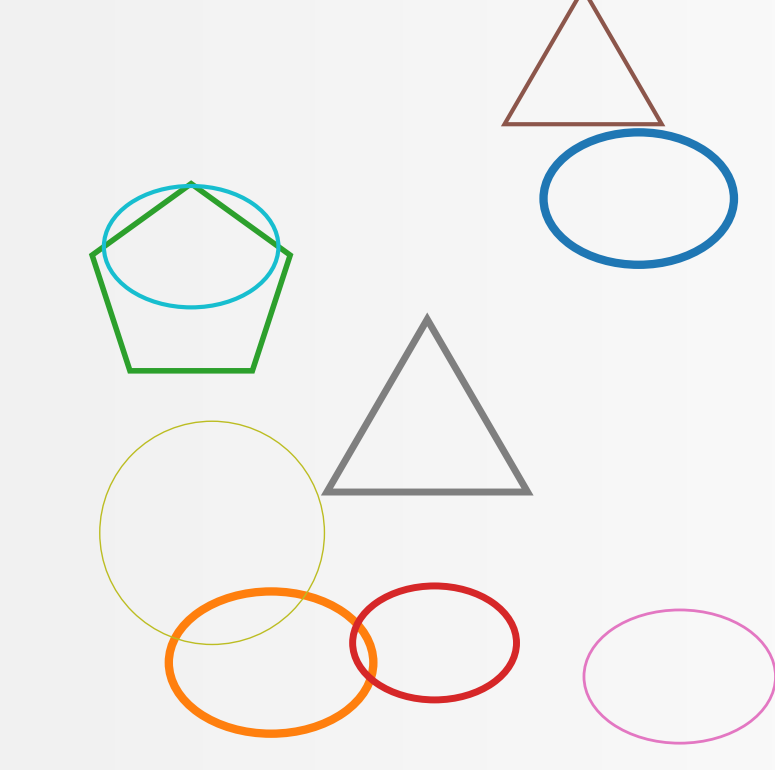[{"shape": "oval", "thickness": 3, "radius": 0.61, "center": [0.824, 0.742]}, {"shape": "oval", "thickness": 3, "radius": 0.66, "center": [0.35, 0.14]}, {"shape": "pentagon", "thickness": 2, "radius": 0.67, "center": [0.247, 0.627]}, {"shape": "oval", "thickness": 2.5, "radius": 0.53, "center": [0.561, 0.165]}, {"shape": "triangle", "thickness": 1.5, "radius": 0.59, "center": [0.752, 0.897]}, {"shape": "oval", "thickness": 1, "radius": 0.62, "center": [0.877, 0.121]}, {"shape": "triangle", "thickness": 2.5, "radius": 0.75, "center": [0.551, 0.436]}, {"shape": "circle", "thickness": 0.5, "radius": 0.72, "center": [0.274, 0.308]}, {"shape": "oval", "thickness": 1.5, "radius": 0.56, "center": [0.247, 0.68]}]